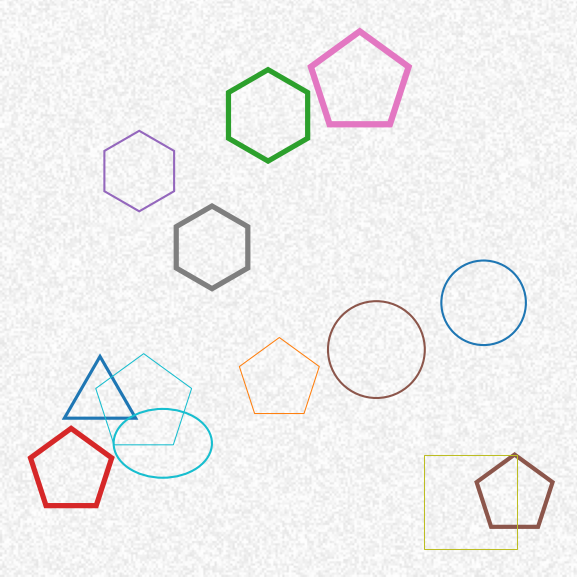[{"shape": "circle", "thickness": 1, "radius": 0.37, "center": [0.837, 0.475]}, {"shape": "triangle", "thickness": 1.5, "radius": 0.36, "center": [0.173, 0.311]}, {"shape": "pentagon", "thickness": 0.5, "radius": 0.36, "center": [0.484, 0.342]}, {"shape": "hexagon", "thickness": 2.5, "radius": 0.4, "center": [0.464, 0.799]}, {"shape": "pentagon", "thickness": 2.5, "radius": 0.37, "center": [0.123, 0.183]}, {"shape": "hexagon", "thickness": 1, "radius": 0.35, "center": [0.241, 0.703]}, {"shape": "circle", "thickness": 1, "radius": 0.42, "center": [0.652, 0.394]}, {"shape": "pentagon", "thickness": 2, "radius": 0.35, "center": [0.891, 0.143]}, {"shape": "pentagon", "thickness": 3, "radius": 0.44, "center": [0.623, 0.856]}, {"shape": "hexagon", "thickness": 2.5, "radius": 0.36, "center": [0.367, 0.571]}, {"shape": "square", "thickness": 0.5, "radius": 0.4, "center": [0.815, 0.13]}, {"shape": "oval", "thickness": 1, "radius": 0.43, "center": [0.282, 0.231]}, {"shape": "pentagon", "thickness": 0.5, "radius": 0.44, "center": [0.249, 0.299]}]